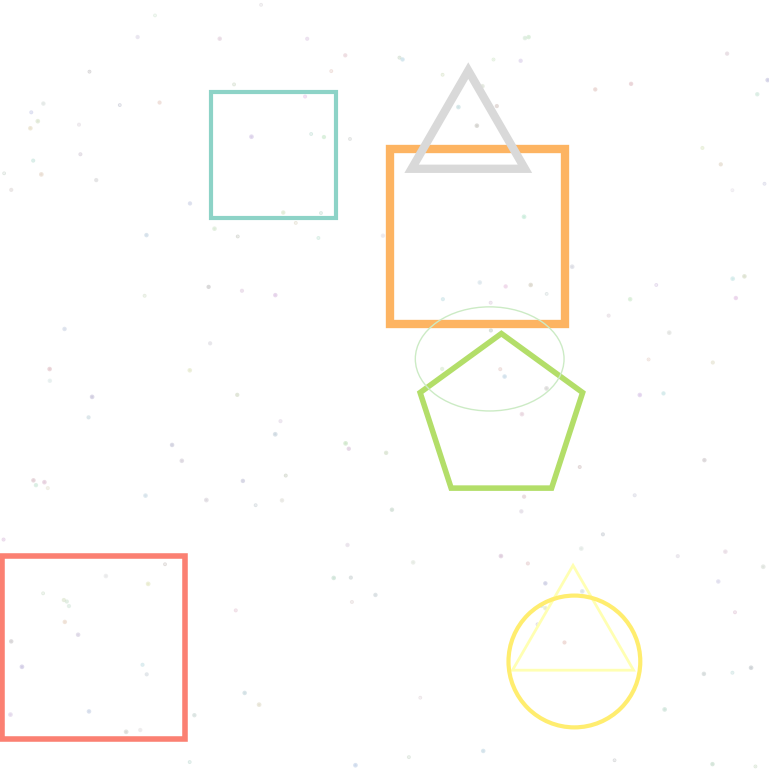[{"shape": "square", "thickness": 1.5, "radius": 0.41, "center": [0.355, 0.799]}, {"shape": "triangle", "thickness": 1, "radius": 0.45, "center": [0.744, 0.175]}, {"shape": "square", "thickness": 2, "radius": 0.6, "center": [0.121, 0.159]}, {"shape": "square", "thickness": 3, "radius": 0.57, "center": [0.62, 0.693]}, {"shape": "pentagon", "thickness": 2, "radius": 0.55, "center": [0.651, 0.456]}, {"shape": "triangle", "thickness": 3, "radius": 0.42, "center": [0.608, 0.823]}, {"shape": "oval", "thickness": 0.5, "radius": 0.48, "center": [0.636, 0.534]}, {"shape": "circle", "thickness": 1.5, "radius": 0.43, "center": [0.746, 0.141]}]